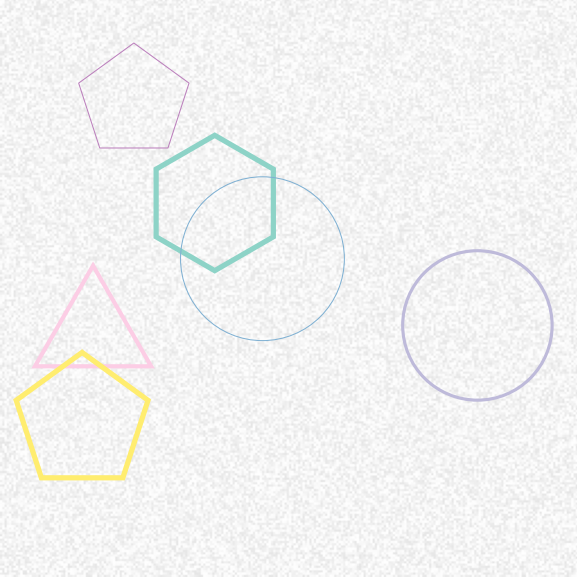[{"shape": "hexagon", "thickness": 2.5, "radius": 0.59, "center": [0.372, 0.648]}, {"shape": "circle", "thickness": 1.5, "radius": 0.65, "center": [0.827, 0.436]}, {"shape": "circle", "thickness": 0.5, "radius": 0.71, "center": [0.454, 0.551]}, {"shape": "triangle", "thickness": 2, "radius": 0.58, "center": [0.161, 0.423]}, {"shape": "pentagon", "thickness": 0.5, "radius": 0.5, "center": [0.232, 0.824]}, {"shape": "pentagon", "thickness": 2.5, "radius": 0.6, "center": [0.142, 0.269]}]